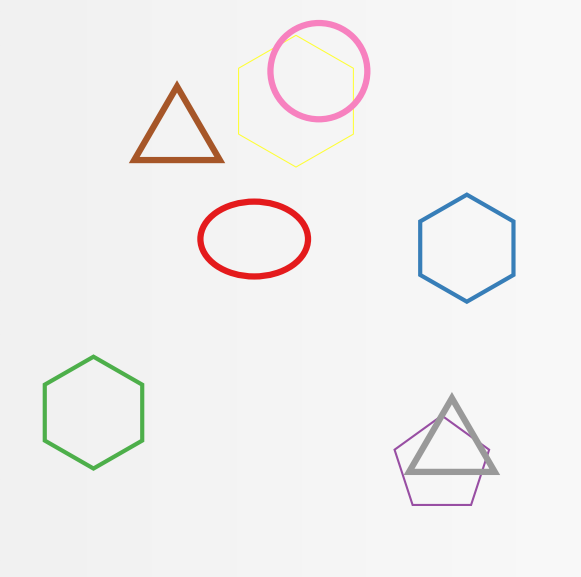[{"shape": "oval", "thickness": 3, "radius": 0.46, "center": [0.437, 0.585]}, {"shape": "hexagon", "thickness": 2, "radius": 0.46, "center": [0.803, 0.569]}, {"shape": "hexagon", "thickness": 2, "radius": 0.48, "center": [0.161, 0.285]}, {"shape": "pentagon", "thickness": 1, "radius": 0.43, "center": [0.76, 0.194]}, {"shape": "hexagon", "thickness": 0.5, "radius": 0.57, "center": [0.509, 0.824]}, {"shape": "triangle", "thickness": 3, "radius": 0.43, "center": [0.305, 0.764]}, {"shape": "circle", "thickness": 3, "radius": 0.42, "center": [0.549, 0.876]}, {"shape": "triangle", "thickness": 3, "radius": 0.43, "center": [0.778, 0.225]}]